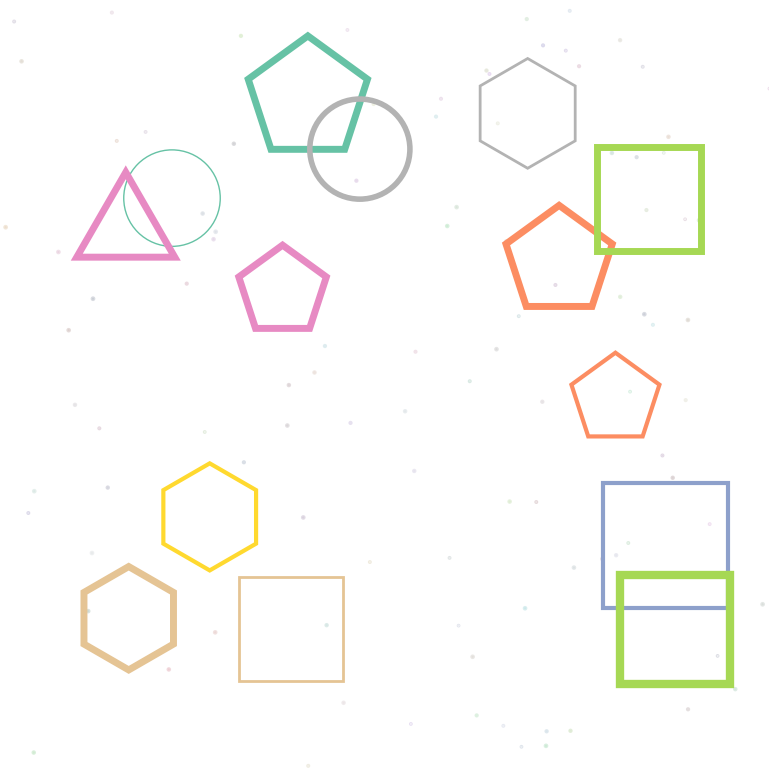[{"shape": "pentagon", "thickness": 2.5, "radius": 0.41, "center": [0.4, 0.872]}, {"shape": "circle", "thickness": 0.5, "radius": 0.31, "center": [0.223, 0.743]}, {"shape": "pentagon", "thickness": 1.5, "radius": 0.3, "center": [0.799, 0.482]}, {"shape": "pentagon", "thickness": 2.5, "radius": 0.36, "center": [0.726, 0.661]}, {"shape": "square", "thickness": 1.5, "radius": 0.41, "center": [0.864, 0.291]}, {"shape": "triangle", "thickness": 2.5, "radius": 0.37, "center": [0.163, 0.703]}, {"shape": "pentagon", "thickness": 2.5, "radius": 0.3, "center": [0.367, 0.622]}, {"shape": "square", "thickness": 3, "radius": 0.36, "center": [0.877, 0.182]}, {"shape": "square", "thickness": 2.5, "radius": 0.34, "center": [0.843, 0.741]}, {"shape": "hexagon", "thickness": 1.5, "radius": 0.35, "center": [0.272, 0.329]}, {"shape": "hexagon", "thickness": 2.5, "radius": 0.34, "center": [0.167, 0.197]}, {"shape": "square", "thickness": 1, "radius": 0.34, "center": [0.378, 0.183]}, {"shape": "circle", "thickness": 2, "radius": 0.33, "center": [0.467, 0.806]}, {"shape": "hexagon", "thickness": 1, "radius": 0.36, "center": [0.685, 0.853]}]